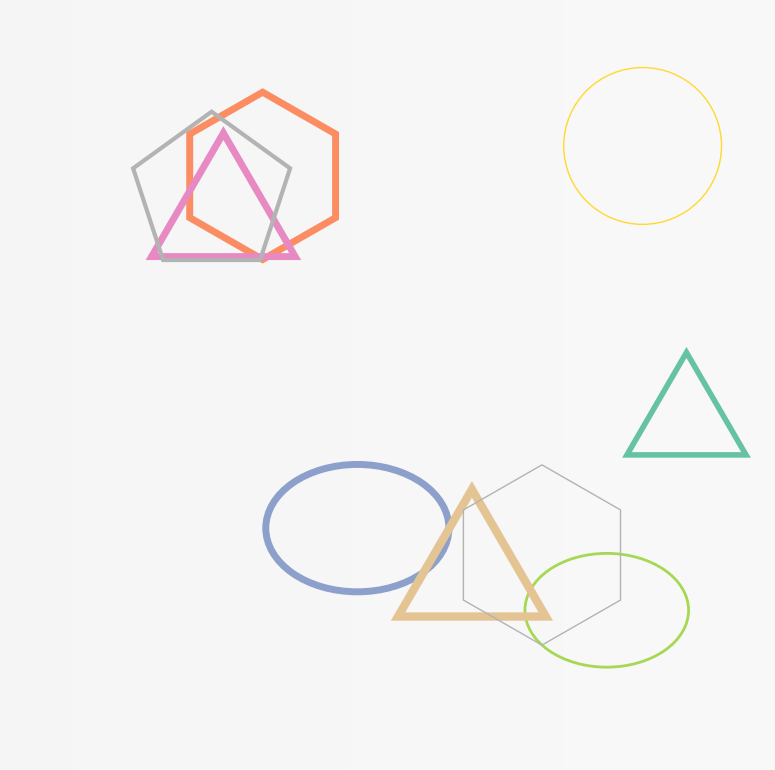[{"shape": "triangle", "thickness": 2, "radius": 0.44, "center": [0.886, 0.454]}, {"shape": "hexagon", "thickness": 2.5, "radius": 0.54, "center": [0.339, 0.772]}, {"shape": "oval", "thickness": 2.5, "radius": 0.59, "center": [0.461, 0.314]}, {"shape": "triangle", "thickness": 2.5, "radius": 0.53, "center": [0.288, 0.72]}, {"shape": "oval", "thickness": 1, "radius": 0.53, "center": [0.783, 0.207]}, {"shape": "circle", "thickness": 0.5, "radius": 0.51, "center": [0.829, 0.81]}, {"shape": "triangle", "thickness": 3, "radius": 0.55, "center": [0.609, 0.254]}, {"shape": "pentagon", "thickness": 1.5, "radius": 0.53, "center": [0.273, 0.748]}, {"shape": "hexagon", "thickness": 0.5, "radius": 0.59, "center": [0.699, 0.279]}]